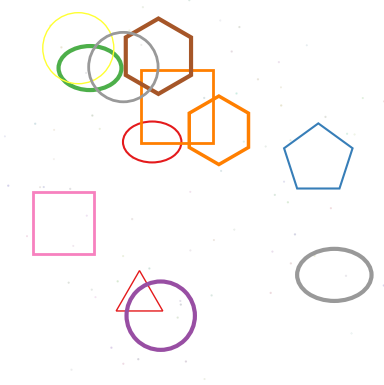[{"shape": "triangle", "thickness": 1, "radius": 0.35, "center": [0.362, 0.227]}, {"shape": "oval", "thickness": 1.5, "radius": 0.38, "center": [0.395, 0.631]}, {"shape": "pentagon", "thickness": 1.5, "radius": 0.47, "center": [0.827, 0.586]}, {"shape": "oval", "thickness": 3, "radius": 0.41, "center": [0.234, 0.823]}, {"shape": "circle", "thickness": 3, "radius": 0.44, "center": [0.417, 0.18]}, {"shape": "hexagon", "thickness": 2.5, "radius": 0.44, "center": [0.568, 0.662]}, {"shape": "square", "thickness": 2, "radius": 0.47, "center": [0.459, 0.724]}, {"shape": "circle", "thickness": 1, "radius": 0.46, "center": [0.203, 0.875]}, {"shape": "hexagon", "thickness": 3, "radius": 0.49, "center": [0.411, 0.854]}, {"shape": "square", "thickness": 2, "radius": 0.4, "center": [0.165, 0.421]}, {"shape": "oval", "thickness": 3, "radius": 0.48, "center": [0.868, 0.286]}, {"shape": "circle", "thickness": 2, "radius": 0.45, "center": [0.32, 0.826]}]